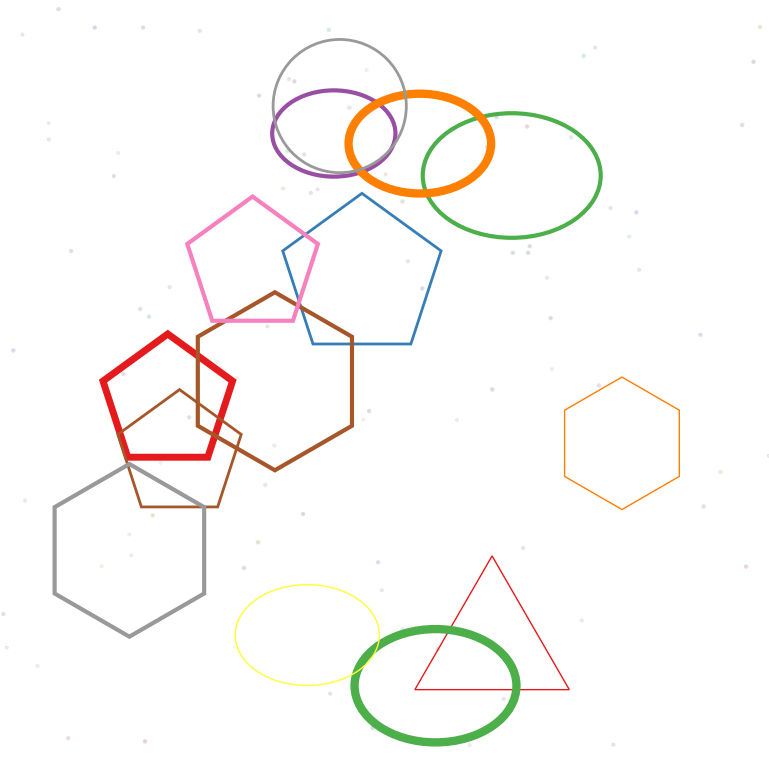[{"shape": "pentagon", "thickness": 2.5, "radius": 0.44, "center": [0.218, 0.478]}, {"shape": "triangle", "thickness": 0.5, "radius": 0.58, "center": [0.639, 0.162]}, {"shape": "pentagon", "thickness": 1, "radius": 0.54, "center": [0.47, 0.641]}, {"shape": "oval", "thickness": 3, "radius": 0.53, "center": [0.566, 0.109]}, {"shape": "oval", "thickness": 1.5, "radius": 0.58, "center": [0.665, 0.772]}, {"shape": "oval", "thickness": 1.5, "radius": 0.4, "center": [0.434, 0.827]}, {"shape": "oval", "thickness": 3, "radius": 0.46, "center": [0.545, 0.814]}, {"shape": "hexagon", "thickness": 0.5, "radius": 0.43, "center": [0.808, 0.424]}, {"shape": "oval", "thickness": 0.5, "radius": 0.47, "center": [0.399, 0.175]}, {"shape": "pentagon", "thickness": 1, "radius": 0.42, "center": [0.233, 0.41]}, {"shape": "hexagon", "thickness": 1.5, "radius": 0.58, "center": [0.357, 0.505]}, {"shape": "pentagon", "thickness": 1.5, "radius": 0.45, "center": [0.328, 0.656]}, {"shape": "hexagon", "thickness": 1.5, "radius": 0.56, "center": [0.168, 0.285]}, {"shape": "circle", "thickness": 1, "radius": 0.43, "center": [0.441, 0.862]}]